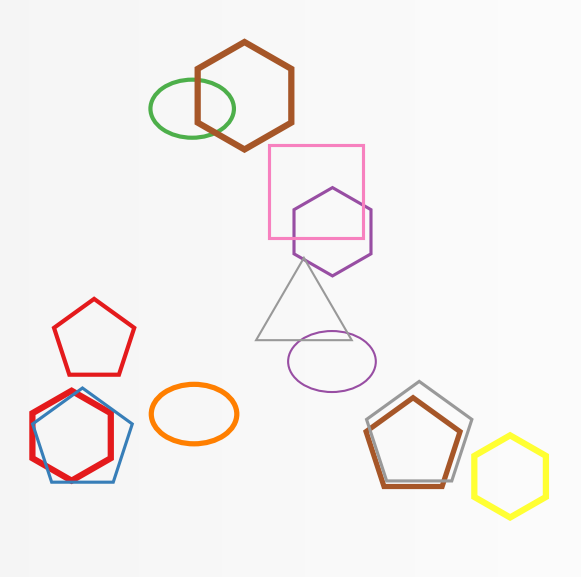[{"shape": "pentagon", "thickness": 2, "radius": 0.36, "center": [0.162, 0.409]}, {"shape": "hexagon", "thickness": 3, "radius": 0.39, "center": [0.123, 0.245]}, {"shape": "pentagon", "thickness": 1.5, "radius": 0.45, "center": [0.142, 0.237]}, {"shape": "oval", "thickness": 2, "radius": 0.36, "center": [0.331, 0.811]}, {"shape": "hexagon", "thickness": 1.5, "radius": 0.38, "center": [0.572, 0.598]}, {"shape": "oval", "thickness": 1, "radius": 0.38, "center": [0.571, 0.373]}, {"shape": "oval", "thickness": 2.5, "radius": 0.37, "center": [0.334, 0.282]}, {"shape": "hexagon", "thickness": 3, "radius": 0.36, "center": [0.878, 0.174]}, {"shape": "hexagon", "thickness": 3, "radius": 0.47, "center": [0.421, 0.833]}, {"shape": "pentagon", "thickness": 2.5, "radius": 0.43, "center": [0.711, 0.225]}, {"shape": "square", "thickness": 1.5, "radius": 0.4, "center": [0.544, 0.668]}, {"shape": "triangle", "thickness": 1, "radius": 0.48, "center": [0.523, 0.458]}, {"shape": "pentagon", "thickness": 1.5, "radius": 0.48, "center": [0.721, 0.243]}]